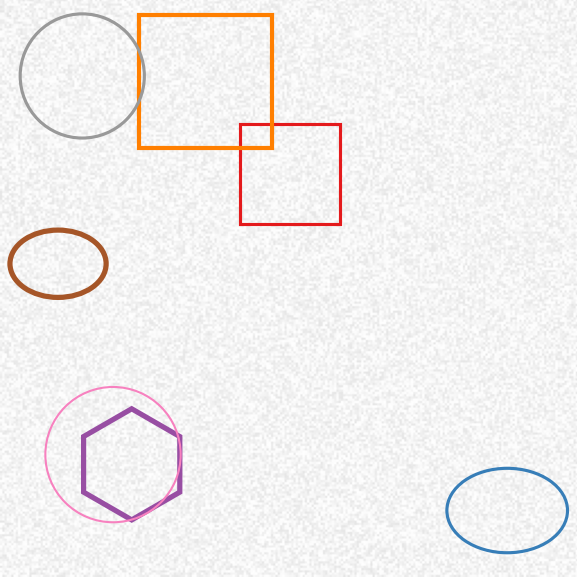[{"shape": "square", "thickness": 1.5, "radius": 0.43, "center": [0.502, 0.697]}, {"shape": "oval", "thickness": 1.5, "radius": 0.52, "center": [0.878, 0.115]}, {"shape": "hexagon", "thickness": 2.5, "radius": 0.48, "center": [0.228, 0.195]}, {"shape": "square", "thickness": 2, "radius": 0.57, "center": [0.355, 0.858]}, {"shape": "oval", "thickness": 2.5, "radius": 0.42, "center": [0.101, 0.542]}, {"shape": "circle", "thickness": 1, "radius": 0.59, "center": [0.196, 0.212]}, {"shape": "circle", "thickness": 1.5, "radius": 0.54, "center": [0.142, 0.868]}]